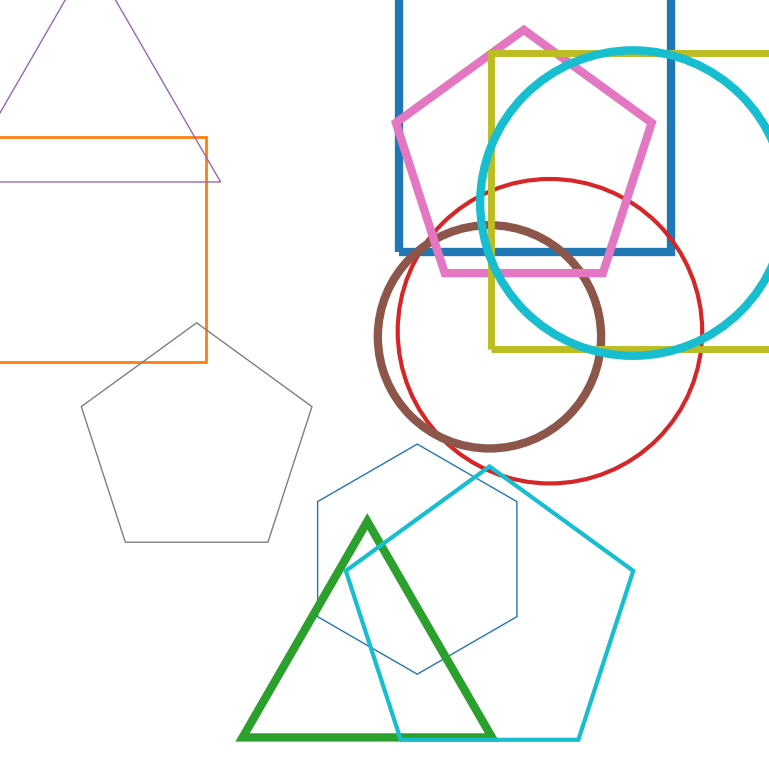[{"shape": "hexagon", "thickness": 0.5, "radius": 0.75, "center": [0.542, 0.274]}, {"shape": "square", "thickness": 3, "radius": 0.88, "center": [0.695, 0.85]}, {"shape": "square", "thickness": 1, "radius": 0.73, "center": [0.121, 0.676]}, {"shape": "triangle", "thickness": 3, "radius": 0.94, "center": [0.477, 0.136]}, {"shape": "circle", "thickness": 1.5, "radius": 0.99, "center": [0.714, 0.57]}, {"shape": "triangle", "thickness": 0.5, "radius": 0.98, "center": [0.117, 0.861]}, {"shape": "circle", "thickness": 3, "radius": 0.72, "center": [0.636, 0.563]}, {"shape": "pentagon", "thickness": 3, "radius": 0.87, "center": [0.68, 0.787]}, {"shape": "pentagon", "thickness": 0.5, "radius": 0.79, "center": [0.255, 0.423]}, {"shape": "square", "thickness": 2.5, "radius": 0.96, "center": [0.83, 0.739]}, {"shape": "pentagon", "thickness": 1.5, "radius": 0.98, "center": [0.636, 0.198]}, {"shape": "circle", "thickness": 3, "radius": 0.99, "center": [0.822, 0.736]}]